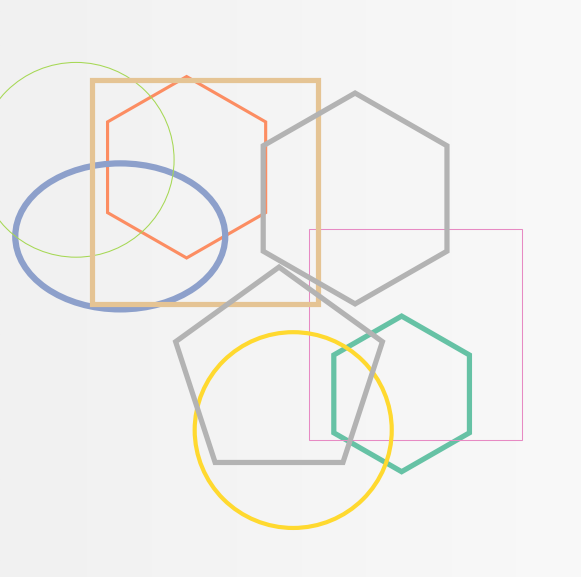[{"shape": "hexagon", "thickness": 2.5, "radius": 0.67, "center": [0.691, 0.317]}, {"shape": "hexagon", "thickness": 1.5, "radius": 0.79, "center": [0.321, 0.709]}, {"shape": "oval", "thickness": 3, "radius": 0.9, "center": [0.207, 0.59]}, {"shape": "square", "thickness": 0.5, "radius": 0.91, "center": [0.715, 0.42]}, {"shape": "circle", "thickness": 0.5, "radius": 0.84, "center": [0.131, 0.722]}, {"shape": "circle", "thickness": 2, "radius": 0.85, "center": [0.504, 0.254]}, {"shape": "square", "thickness": 2.5, "radius": 0.97, "center": [0.352, 0.667]}, {"shape": "hexagon", "thickness": 2.5, "radius": 0.91, "center": [0.611, 0.655]}, {"shape": "pentagon", "thickness": 2.5, "radius": 0.94, "center": [0.48, 0.35]}]